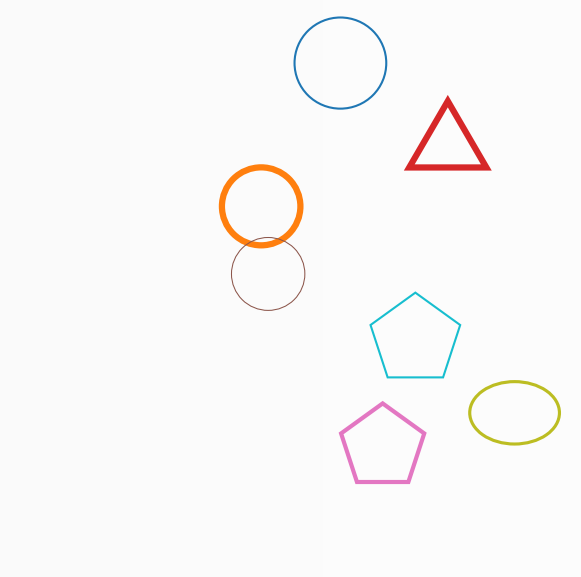[{"shape": "circle", "thickness": 1, "radius": 0.39, "center": [0.586, 0.89]}, {"shape": "circle", "thickness": 3, "radius": 0.34, "center": [0.449, 0.642]}, {"shape": "triangle", "thickness": 3, "radius": 0.38, "center": [0.77, 0.747]}, {"shape": "circle", "thickness": 0.5, "radius": 0.32, "center": [0.461, 0.525]}, {"shape": "pentagon", "thickness": 2, "radius": 0.38, "center": [0.658, 0.225]}, {"shape": "oval", "thickness": 1.5, "radius": 0.39, "center": [0.885, 0.284]}, {"shape": "pentagon", "thickness": 1, "radius": 0.41, "center": [0.715, 0.411]}]